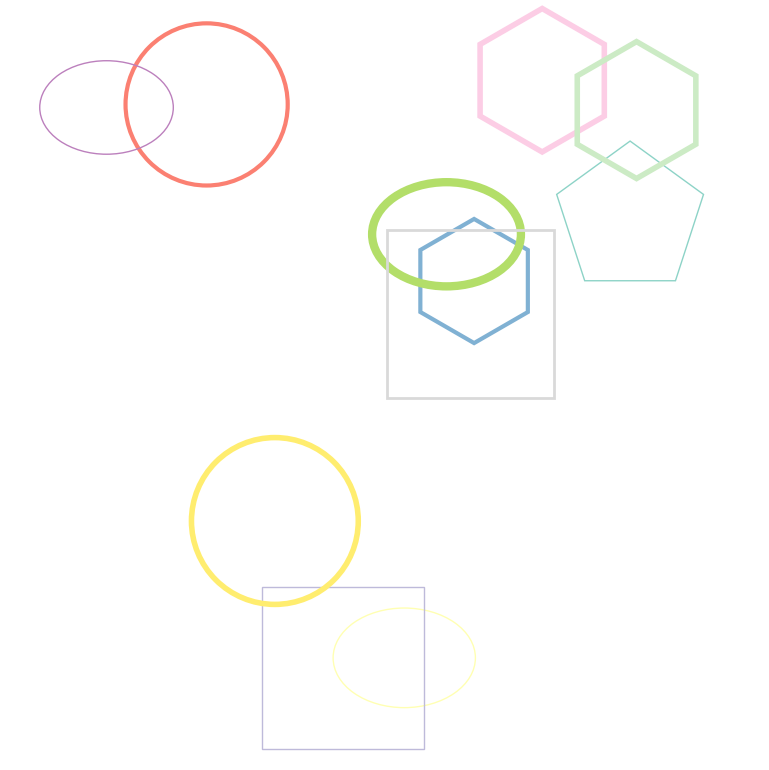[{"shape": "pentagon", "thickness": 0.5, "radius": 0.5, "center": [0.818, 0.717]}, {"shape": "oval", "thickness": 0.5, "radius": 0.46, "center": [0.525, 0.146]}, {"shape": "square", "thickness": 0.5, "radius": 0.53, "center": [0.445, 0.132]}, {"shape": "circle", "thickness": 1.5, "radius": 0.53, "center": [0.268, 0.864]}, {"shape": "hexagon", "thickness": 1.5, "radius": 0.4, "center": [0.616, 0.635]}, {"shape": "oval", "thickness": 3, "radius": 0.48, "center": [0.58, 0.696]}, {"shape": "hexagon", "thickness": 2, "radius": 0.47, "center": [0.704, 0.896]}, {"shape": "square", "thickness": 1, "radius": 0.54, "center": [0.611, 0.592]}, {"shape": "oval", "thickness": 0.5, "radius": 0.43, "center": [0.138, 0.86]}, {"shape": "hexagon", "thickness": 2, "radius": 0.44, "center": [0.827, 0.857]}, {"shape": "circle", "thickness": 2, "radius": 0.54, "center": [0.357, 0.323]}]